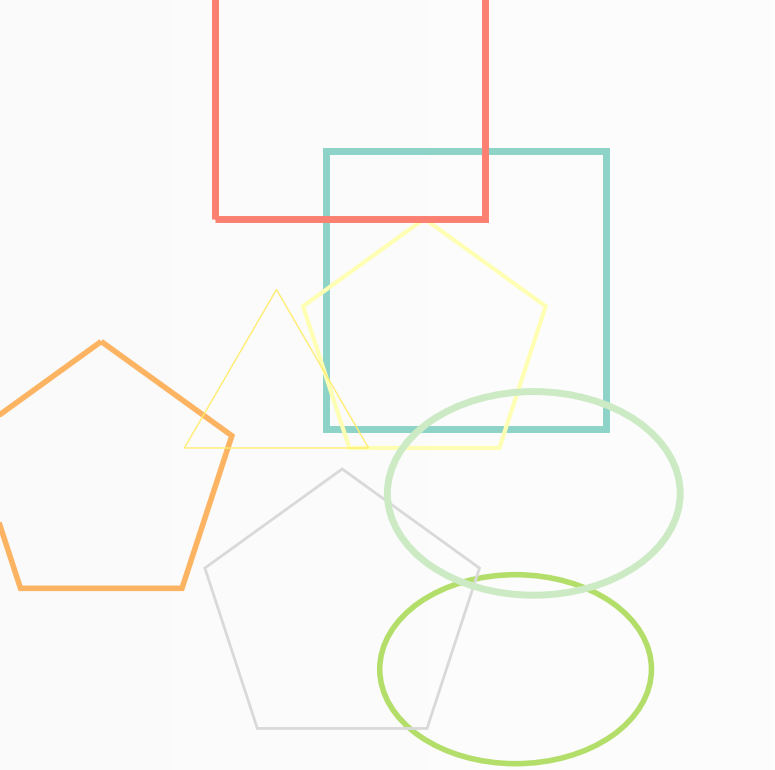[{"shape": "square", "thickness": 2.5, "radius": 0.9, "center": [0.602, 0.624]}, {"shape": "pentagon", "thickness": 1.5, "radius": 0.82, "center": [0.548, 0.551]}, {"shape": "square", "thickness": 2.5, "radius": 0.87, "center": [0.451, 0.889]}, {"shape": "pentagon", "thickness": 2, "radius": 0.89, "center": [0.131, 0.379]}, {"shape": "oval", "thickness": 2, "radius": 0.88, "center": [0.665, 0.131]}, {"shape": "pentagon", "thickness": 1, "radius": 0.93, "center": [0.442, 0.205]}, {"shape": "oval", "thickness": 2.5, "radius": 0.94, "center": [0.689, 0.359]}, {"shape": "triangle", "thickness": 0.5, "radius": 0.69, "center": [0.357, 0.487]}]